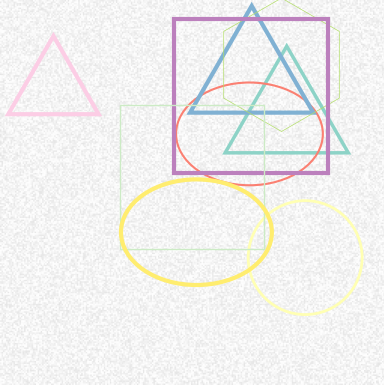[{"shape": "triangle", "thickness": 2.5, "radius": 0.92, "center": [0.745, 0.695]}, {"shape": "circle", "thickness": 2, "radius": 0.74, "center": [0.793, 0.331]}, {"shape": "oval", "thickness": 1.5, "radius": 0.95, "center": [0.648, 0.652]}, {"shape": "triangle", "thickness": 3, "radius": 0.92, "center": [0.654, 0.8]}, {"shape": "hexagon", "thickness": 0.5, "radius": 0.87, "center": [0.731, 0.832]}, {"shape": "triangle", "thickness": 3, "radius": 0.68, "center": [0.139, 0.771]}, {"shape": "square", "thickness": 3, "radius": 1.0, "center": [0.651, 0.75]}, {"shape": "square", "thickness": 1, "radius": 0.94, "center": [0.499, 0.54]}, {"shape": "oval", "thickness": 3, "radius": 0.98, "center": [0.51, 0.397]}]